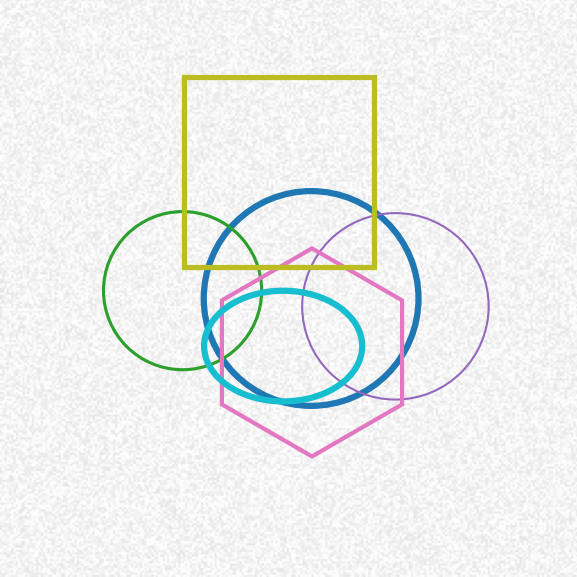[{"shape": "circle", "thickness": 3, "radius": 0.93, "center": [0.539, 0.482]}, {"shape": "circle", "thickness": 1.5, "radius": 0.68, "center": [0.316, 0.496]}, {"shape": "circle", "thickness": 1, "radius": 0.81, "center": [0.685, 0.469]}, {"shape": "hexagon", "thickness": 2, "radius": 0.9, "center": [0.54, 0.389]}, {"shape": "square", "thickness": 2.5, "radius": 0.82, "center": [0.483, 0.701]}, {"shape": "oval", "thickness": 3, "radius": 0.68, "center": [0.49, 0.4]}]